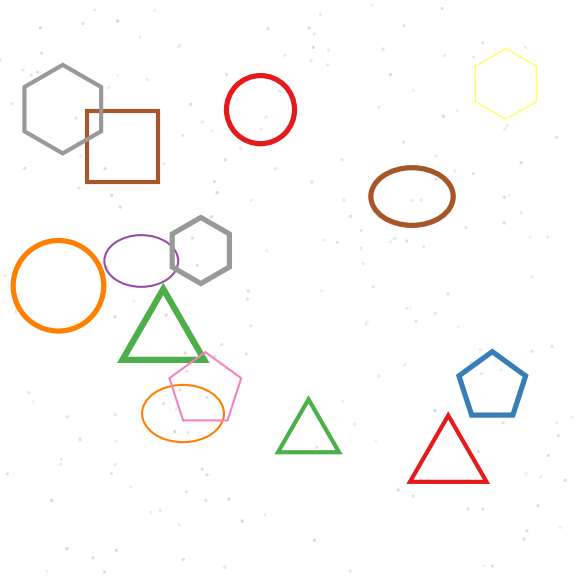[{"shape": "circle", "thickness": 2.5, "radius": 0.29, "center": [0.451, 0.809]}, {"shape": "triangle", "thickness": 2, "radius": 0.38, "center": [0.776, 0.203]}, {"shape": "pentagon", "thickness": 2.5, "radius": 0.3, "center": [0.852, 0.33]}, {"shape": "triangle", "thickness": 3, "radius": 0.41, "center": [0.283, 0.417]}, {"shape": "triangle", "thickness": 2, "radius": 0.31, "center": [0.534, 0.247]}, {"shape": "oval", "thickness": 1, "radius": 0.32, "center": [0.245, 0.547]}, {"shape": "oval", "thickness": 1, "radius": 0.35, "center": [0.317, 0.283]}, {"shape": "circle", "thickness": 2.5, "radius": 0.39, "center": [0.101, 0.504]}, {"shape": "hexagon", "thickness": 0.5, "radius": 0.31, "center": [0.876, 0.854]}, {"shape": "square", "thickness": 2, "radius": 0.31, "center": [0.212, 0.746]}, {"shape": "oval", "thickness": 2.5, "radius": 0.36, "center": [0.713, 0.659]}, {"shape": "pentagon", "thickness": 1, "radius": 0.33, "center": [0.356, 0.324]}, {"shape": "hexagon", "thickness": 2.5, "radius": 0.29, "center": [0.348, 0.565]}, {"shape": "hexagon", "thickness": 2, "radius": 0.38, "center": [0.109, 0.81]}]